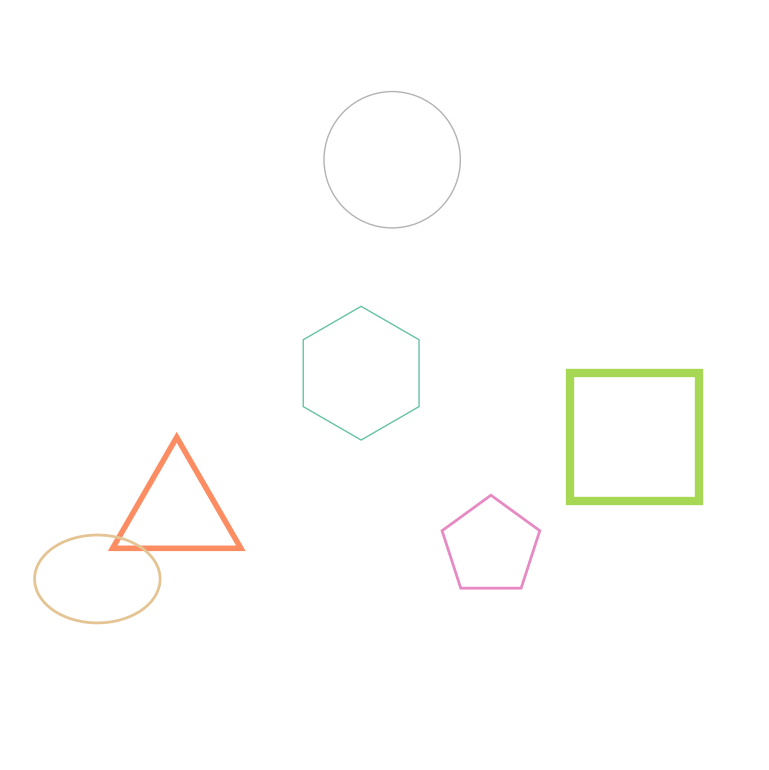[{"shape": "hexagon", "thickness": 0.5, "radius": 0.43, "center": [0.469, 0.515]}, {"shape": "triangle", "thickness": 2, "radius": 0.48, "center": [0.23, 0.336]}, {"shape": "pentagon", "thickness": 1, "radius": 0.33, "center": [0.638, 0.29]}, {"shape": "square", "thickness": 3, "radius": 0.42, "center": [0.824, 0.432]}, {"shape": "oval", "thickness": 1, "radius": 0.41, "center": [0.126, 0.248]}, {"shape": "circle", "thickness": 0.5, "radius": 0.44, "center": [0.509, 0.793]}]